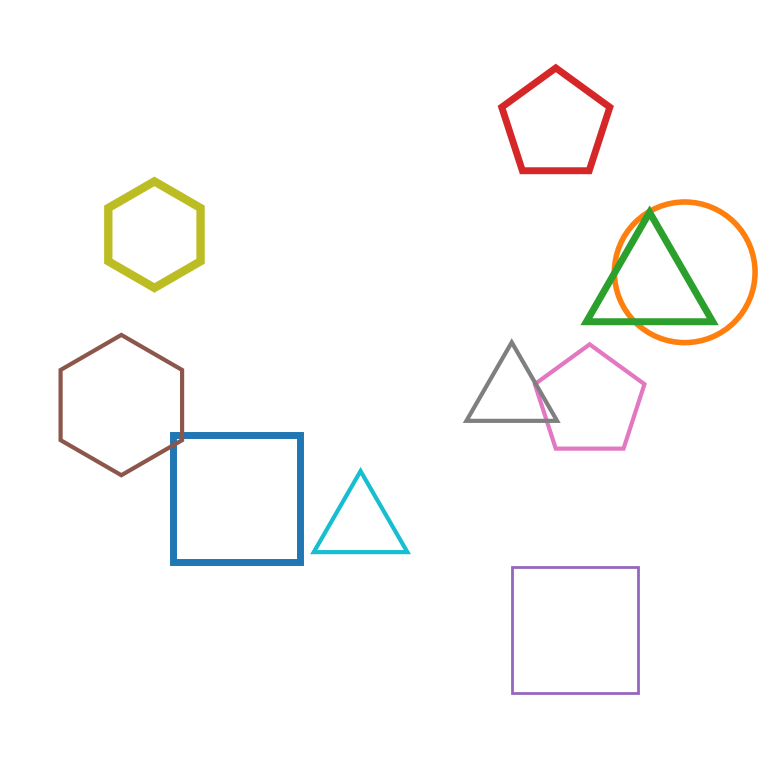[{"shape": "square", "thickness": 2.5, "radius": 0.41, "center": [0.307, 0.353]}, {"shape": "circle", "thickness": 2, "radius": 0.46, "center": [0.889, 0.646]}, {"shape": "triangle", "thickness": 2.5, "radius": 0.47, "center": [0.844, 0.63]}, {"shape": "pentagon", "thickness": 2.5, "radius": 0.37, "center": [0.722, 0.838]}, {"shape": "square", "thickness": 1, "radius": 0.41, "center": [0.747, 0.182]}, {"shape": "hexagon", "thickness": 1.5, "radius": 0.46, "center": [0.158, 0.474]}, {"shape": "pentagon", "thickness": 1.5, "radius": 0.37, "center": [0.766, 0.478]}, {"shape": "triangle", "thickness": 1.5, "radius": 0.34, "center": [0.665, 0.487]}, {"shape": "hexagon", "thickness": 3, "radius": 0.35, "center": [0.201, 0.695]}, {"shape": "triangle", "thickness": 1.5, "radius": 0.35, "center": [0.468, 0.318]}]